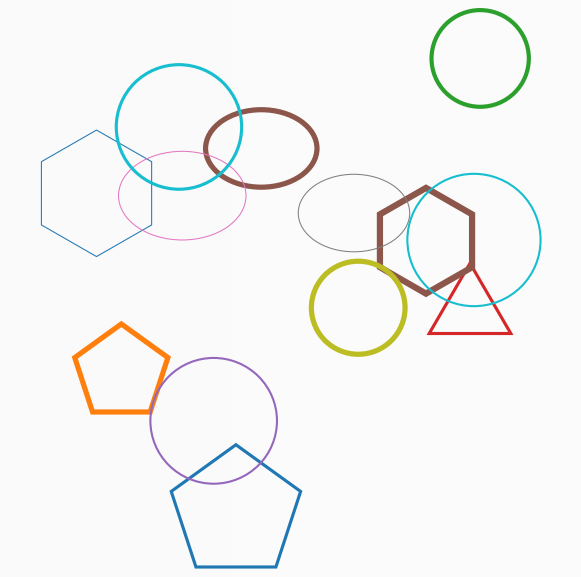[{"shape": "pentagon", "thickness": 1.5, "radius": 0.59, "center": [0.406, 0.112]}, {"shape": "hexagon", "thickness": 0.5, "radius": 0.55, "center": [0.166, 0.664]}, {"shape": "pentagon", "thickness": 2.5, "radius": 0.42, "center": [0.209, 0.354]}, {"shape": "circle", "thickness": 2, "radius": 0.42, "center": [0.826, 0.898]}, {"shape": "triangle", "thickness": 1.5, "radius": 0.41, "center": [0.809, 0.462]}, {"shape": "circle", "thickness": 1, "radius": 0.54, "center": [0.368, 0.27]}, {"shape": "hexagon", "thickness": 3, "radius": 0.46, "center": [0.733, 0.582]}, {"shape": "oval", "thickness": 2.5, "radius": 0.48, "center": [0.45, 0.742]}, {"shape": "oval", "thickness": 0.5, "radius": 0.55, "center": [0.314, 0.66]}, {"shape": "oval", "thickness": 0.5, "radius": 0.48, "center": [0.609, 0.63]}, {"shape": "circle", "thickness": 2.5, "radius": 0.4, "center": [0.616, 0.466]}, {"shape": "circle", "thickness": 1, "radius": 0.57, "center": [0.815, 0.584]}, {"shape": "circle", "thickness": 1.5, "radius": 0.54, "center": [0.308, 0.779]}]